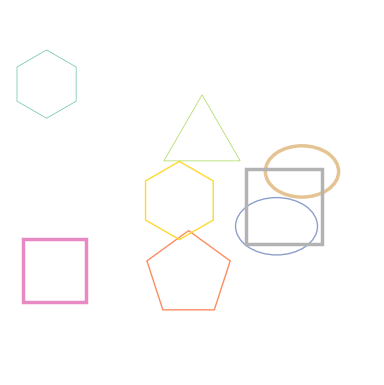[{"shape": "hexagon", "thickness": 0.5, "radius": 0.44, "center": [0.121, 0.782]}, {"shape": "pentagon", "thickness": 1, "radius": 0.57, "center": [0.49, 0.287]}, {"shape": "oval", "thickness": 1, "radius": 0.53, "center": [0.718, 0.412]}, {"shape": "square", "thickness": 2.5, "radius": 0.41, "center": [0.142, 0.298]}, {"shape": "triangle", "thickness": 0.5, "radius": 0.57, "center": [0.525, 0.639]}, {"shape": "hexagon", "thickness": 1, "radius": 0.51, "center": [0.466, 0.479]}, {"shape": "oval", "thickness": 2.5, "radius": 0.48, "center": [0.784, 0.555]}, {"shape": "square", "thickness": 2.5, "radius": 0.49, "center": [0.738, 0.463]}]